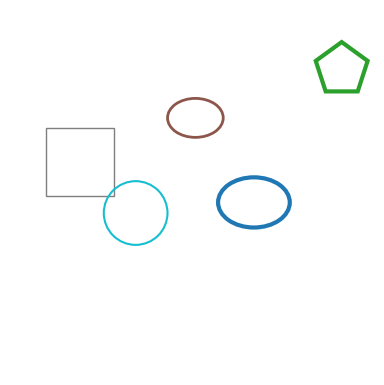[{"shape": "oval", "thickness": 3, "radius": 0.47, "center": [0.66, 0.474]}, {"shape": "pentagon", "thickness": 3, "radius": 0.35, "center": [0.888, 0.82]}, {"shape": "oval", "thickness": 2, "radius": 0.36, "center": [0.507, 0.694]}, {"shape": "square", "thickness": 1, "radius": 0.44, "center": [0.207, 0.58]}, {"shape": "circle", "thickness": 1.5, "radius": 0.41, "center": [0.352, 0.447]}]